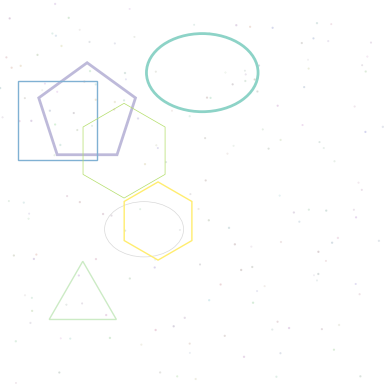[{"shape": "oval", "thickness": 2, "radius": 0.72, "center": [0.525, 0.811]}, {"shape": "pentagon", "thickness": 2, "radius": 0.66, "center": [0.226, 0.705]}, {"shape": "square", "thickness": 1, "radius": 0.51, "center": [0.15, 0.688]}, {"shape": "hexagon", "thickness": 0.5, "radius": 0.62, "center": [0.322, 0.609]}, {"shape": "oval", "thickness": 0.5, "radius": 0.51, "center": [0.374, 0.404]}, {"shape": "triangle", "thickness": 1, "radius": 0.5, "center": [0.215, 0.221]}, {"shape": "hexagon", "thickness": 1, "radius": 0.51, "center": [0.411, 0.426]}]